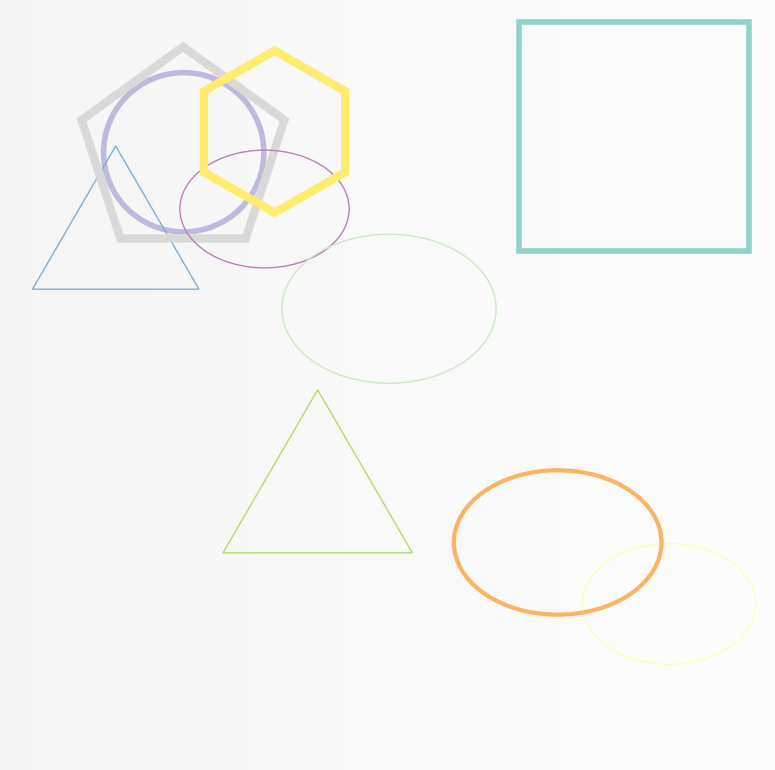[{"shape": "square", "thickness": 2, "radius": 0.74, "center": [0.818, 0.823]}, {"shape": "oval", "thickness": 0.5, "radius": 0.56, "center": [0.863, 0.216]}, {"shape": "circle", "thickness": 2, "radius": 0.52, "center": [0.237, 0.802]}, {"shape": "triangle", "thickness": 0.5, "radius": 0.62, "center": [0.149, 0.686]}, {"shape": "oval", "thickness": 1.5, "radius": 0.67, "center": [0.72, 0.296]}, {"shape": "triangle", "thickness": 0.5, "radius": 0.71, "center": [0.41, 0.353]}, {"shape": "pentagon", "thickness": 3, "radius": 0.69, "center": [0.236, 0.802]}, {"shape": "oval", "thickness": 0.5, "radius": 0.55, "center": [0.341, 0.729]}, {"shape": "oval", "thickness": 0.5, "radius": 0.69, "center": [0.502, 0.599]}, {"shape": "hexagon", "thickness": 3, "radius": 0.53, "center": [0.354, 0.829]}]